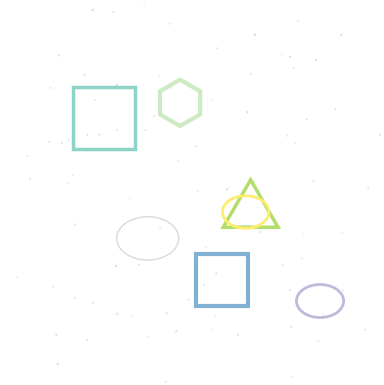[{"shape": "square", "thickness": 2.5, "radius": 0.4, "center": [0.27, 0.693]}, {"shape": "oval", "thickness": 2, "radius": 0.31, "center": [0.831, 0.218]}, {"shape": "square", "thickness": 3, "radius": 0.34, "center": [0.576, 0.272]}, {"shape": "triangle", "thickness": 2.5, "radius": 0.41, "center": [0.651, 0.451]}, {"shape": "oval", "thickness": 1, "radius": 0.4, "center": [0.384, 0.381]}, {"shape": "hexagon", "thickness": 3, "radius": 0.3, "center": [0.468, 0.733]}, {"shape": "oval", "thickness": 2, "radius": 0.3, "center": [0.638, 0.449]}]